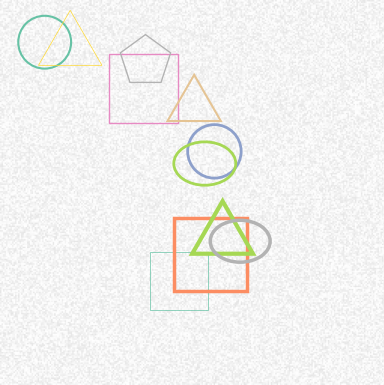[{"shape": "square", "thickness": 0.5, "radius": 0.37, "center": [0.465, 0.271]}, {"shape": "circle", "thickness": 1.5, "radius": 0.34, "center": [0.116, 0.89]}, {"shape": "square", "thickness": 2.5, "radius": 0.47, "center": [0.547, 0.338]}, {"shape": "circle", "thickness": 2, "radius": 0.35, "center": [0.557, 0.607]}, {"shape": "square", "thickness": 1, "radius": 0.45, "center": [0.373, 0.77]}, {"shape": "triangle", "thickness": 3, "radius": 0.46, "center": [0.578, 0.387]}, {"shape": "oval", "thickness": 2, "radius": 0.4, "center": [0.532, 0.575]}, {"shape": "triangle", "thickness": 0.5, "radius": 0.48, "center": [0.182, 0.878]}, {"shape": "triangle", "thickness": 1.5, "radius": 0.4, "center": [0.504, 0.726]}, {"shape": "oval", "thickness": 2.5, "radius": 0.39, "center": [0.624, 0.373]}, {"shape": "pentagon", "thickness": 1, "radius": 0.34, "center": [0.378, 0.842]}]